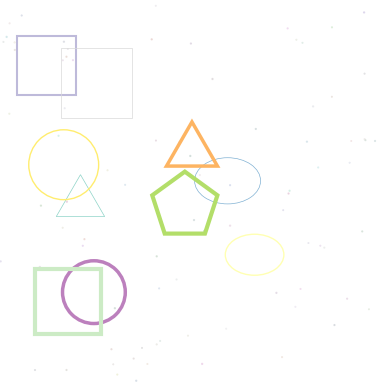[{"shape": "triangle", "thickness": 0.5, "radius": 0.36, "center": [0.209, 0.474]}, {"shape": "oval", "thickness": 1, "radius": 0.38, "center": [0.661, 0.338]}, {"shape": "square", "thickness": 1.5, "radius": 0.38, "center": [0.121, 0.829]}, {"shape": "oval", "thickness": 0.5, "radius": 0.43, "center": [0.591, 0.53]}, {"shape": "triangle", "thickness": 2.5, "radius": 0.38, "center": [0.499, 0.607]}, {"shape": "pentagon", "thickness": 3, "radius": 0.44, "center": [0.48, 0.465]}, {"shape": "square", "thickness": 0.5, "radius": 0.46, "center": [0.251, 0.785]}, {"shape": "circle", "thickness": 2.5, "radius": 0.41, "center": [0.244, 0.241]}, {"shape": "square", "thickness": 3, "radius": 0.43, "center": [0.177, 0.217]}, {"shape": "circle", "thickness": 1, "radius": 0.45, "center": [0.165, 0.572]}]